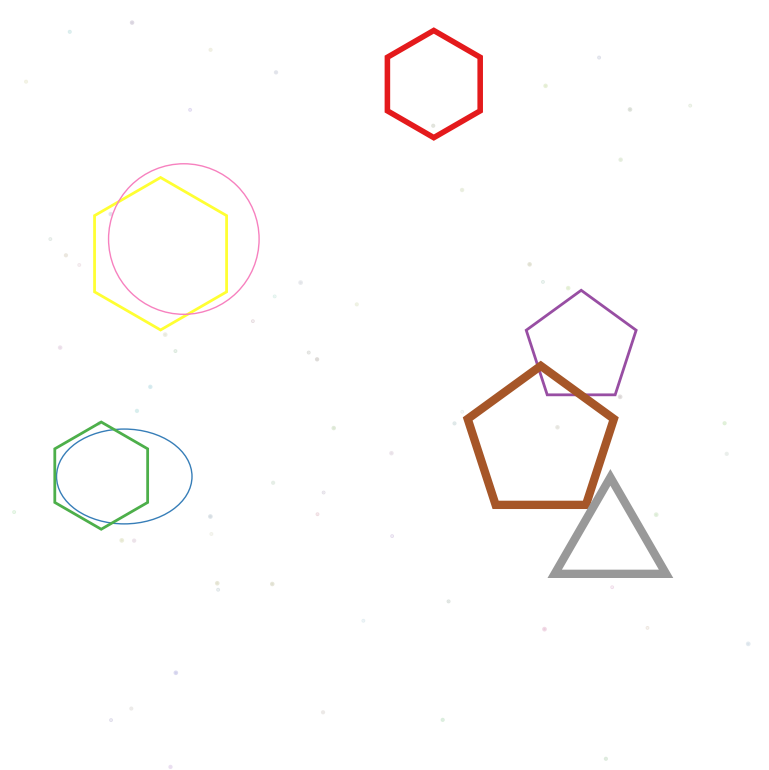[{"shape": "hexagon", "thickness": 2, "radius": 0.35, "center": [0.563, 0.891]}, {"shape": "oval", "thickness": 0.5, "radius": 0.44, "center": [0.161, 0.381]}, {"shape": "hexagon", "thickness": 1, "radius": 0.35, "center": [0.131, 0.382]}, {"shape": "pentagon", "thickness": 1, "radius": 0.38, "center": [0.755, 0.548]}, {"shape": "hexagon", "thickness": 1, "radius": 0.49, "center": [0.209, 0.67]}, {"shape": "pentagon", "thickness": 3, "radius": 0.5, "center": [0.702, 0.425]}, {"shape": "circle", "thickness": 0.5, "radius": 0.49, "center": [0.239, 0.69]}, {"shape": "triangle", "thickness": 3, "radius": 0.42, "center": [0.793, 0.297]}]